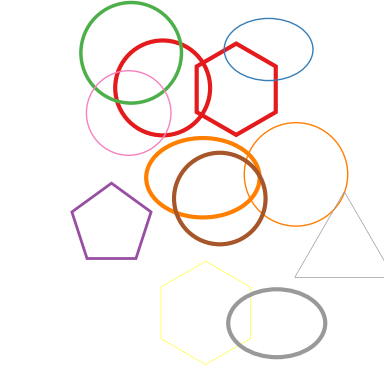[{"shape": "hexagon", "thickness": 3, "radius": 0.59, "center": [0.614, 0.768]}, {"shape": "circle", "thickness": 3, "radius": 0.62, "center": [0.422, 0.772]}, {"shape": "oval", "thickness": 1, "radius": 0.58, "center": [0.698, 0.871]}, {"shape": "circle", "thickness": 2.5, "radius": 0.65, "center": [0.341, 0.863]}, {"shape": "pentagon", "thickness": 2, "radius": 0.54, "center": [0.29, 0.416]}, {"shape": "oval", "thickness": 3, "radius": 0.74, "center": [0.527, 0.538]}, {"shape": "circle", "thickness": 1, "radius": 0.67, "center": [0.769, 0.547]}, {"shape": "hexagon", "thickness": 0.5, "radius": 0.67, "center": [0.534, 0.187]}, {"shape": "circle", "thickness": 3, "radius": 0.59, "center": [0.571, 0.484]}, {"shape": "circle", "thickness": 1, "radius": 0.55, "center": [0.334, 0.706]}, {"shape": "oval", "thickness": 3, "radius": 0.63, "center": [0.719, 0.16]}, {"shape": "triangle", "thickness": 0.5, "radius": 0.74, "center": [0.894, 0.354]}]